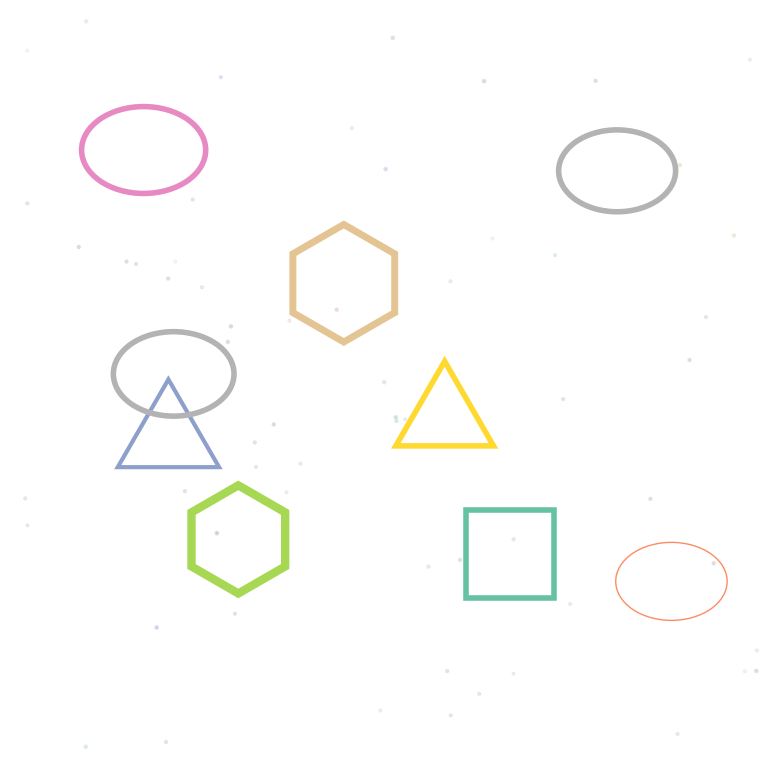[{"shape": "square", "thickness": 2, "radius": 0.29, "center": [0.662, 0.281]}, {"shape": "oval", "thickness": 0.5, "radius": 0.36, "center": [0.872, 0.245]}, {"shape": "triangle", "thickness": 1.5, "radius": 0.38, "center": [0.219, 0.431]}, {"shape": "oval", "thickness": 2, "radius": 0.4, "center": [0.187, 0.805]}, {"shape": "hexagon", "thickness": 3, "radius": 0.35, "center": [0.31, 0.299]}, {"shape": "triangle", "thickness": 2, "radius": 0.37, "center": [0.577, 0.458]}, {"shape": "hexagon", "thickness": 2.5, "radius": 0.38, "center": [0.446, 0.632]}, {"shape": "oval", "thickness": 2, "radius": 0.38, "center": [0.801, 0.778]}, {"shape": "oval", "thickness": 2, "radius": 0.39, "center": [0.226, 0.514]}]